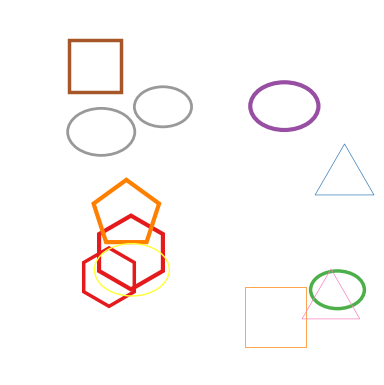[{"shape": "hexagon", "thickness": 3, "radius": 0.48, "center": [0.34, 0.344]}, {"shape": "hexagon", "thickness": 2.5, "radius": 0.38, "center": [0.283, 0.28]}, {"shape": "triangle", "thickness": 0.5, "radius": 0.44, "center": [0.895, 0.538]}, {"shape": "oval", "thickness": 2.5, "radius": 0.35, "center": [0.877, 0.247]}, {"shape": "oval", "thickness": 3, "radius": 0.44, "center": [0.739, 0.724]}, {"shape": "square", "thickness": 0.5, "radius": 0.39, "center": [0.716, 0.177]}, {"shape": "pentagon", "thickness": 3, "radius": 0.45, "center": [0.328, 0.443]}, {"shape": "oval", "thickness": 1, "radius": 0.49, "center": [0.343, 0.299]}, {"shape": "square", "thickness": 2.5, "radius": 0.34, "center": [0.247, 0.828]}, {"shape": "triangle", "thickness": 0.5, "radius": 0.43, "center": [0.86, 0.215]}, {"shape": "oval", "thickness": 2, "radius": 0.44, "center": [0.263, 0.657]}, {"shape": "oval", "thickness": 2, "radius": 0.37, "center": [0.423, 0.723]}]